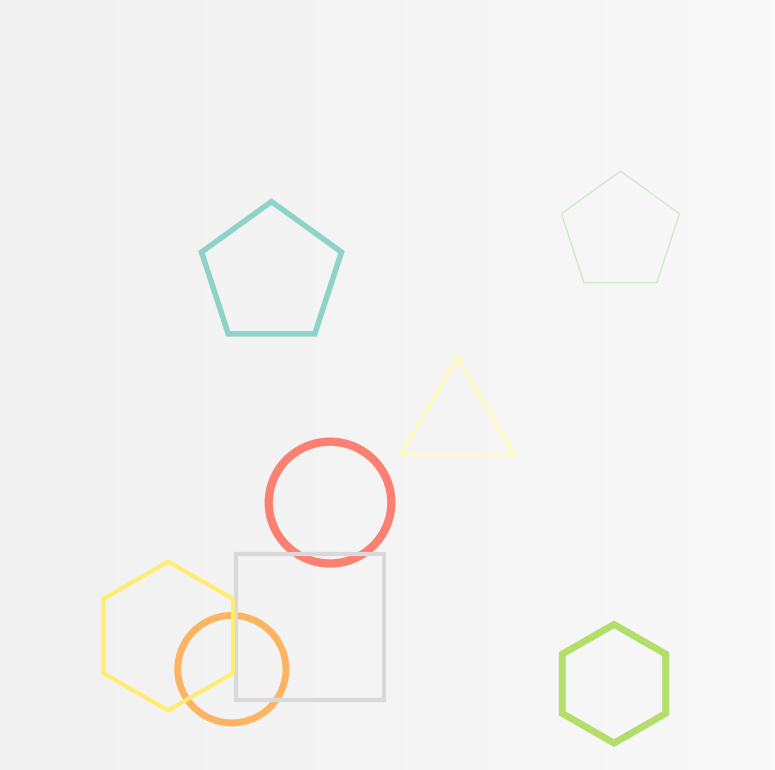[{"shape": "pentagon", "thickness": 2, "radius": 0.47, "center": [0.35, 0.643]}, {"shape": "triangle", "thickness": 1, "radius": 0.42, "center": [0.59, 0.452]}, {"shape": "circle", "thickness": 3, "radius": 0.4, "center": [0.426, 0.347]}, {"shape": "circle", "thickness": 2.5, "radius": 0.35, "center": [0.299, 0.131]}, {"shape": "hexagon", "thickness": 2.5, "radius": 0.39, "center": [0.792, 0.112]}, {"shape": "square", "thickness": 1.5, "radius": 0.48, "center": [0.4, 0.186]}, {"shape": "pentagon", "thickness": 0.5, "radius": 0.4, "center": [0.801, 0.698]}, {"shape": "hexagon", "thickness": 1.5, "radius": 0.48, "center": [0.217, 0.174]}]